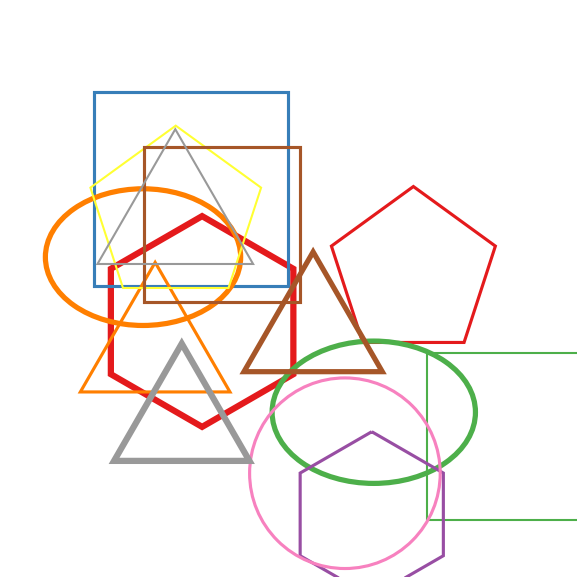[{"shape": "pentagon", "thickness": 1.5, "radius": 0.75, "center": [0.716, 0.527]}, {"shape": "hexagon", "thickness": 3, "radius": 0.91, "center": [0.35, 0.442]}, {"shape": "square", "thickness": 1.5, "radius": 0.84, "center": [0.33, 0.672]}, {"shape": "square", "thickness": 1, "radius": 0.73, "center": [0.885, 0.243]}, {"shape": "oval", "thickness": 2.5, "radius": 0.88, "center": [0.647, 0.285]}, {"shape": "hexagon", "thickness": 1.5, "radius": 0.72, "center": [0.644, 0.108]}, {"shape": "triangle", "thickness": 1.5, "radius": 0.75, "center": [0.269, 0.395]}, {"shape": "oval", "thickness": 2.5, "radius": 0.85, "center": [0.248, 0.554]}, {"shape": "pentagon", "thickness": 1, "radius": 0.78, "center": [0.304, 0.626]}, {"shape": "triangle", "thickness": 2.5, "radius": 0.69, "center": [0.542, 0.425]}, {"shape": "square", "thickness": 1.5, "radius": 0.67, "center": [0.384, 0.61]}, {"shape": "circle", "thickness": 1.5, "radius": 0.83, "center": [0.597, 0.18]}, {"shape": "triangle", "thickness": 1, "radius": 0.78, "center": [0.304, 0.62]}, {"shape": "triangle", "thickness": 3, "radius": 0.68, "center": [0.315, 0.269]}]